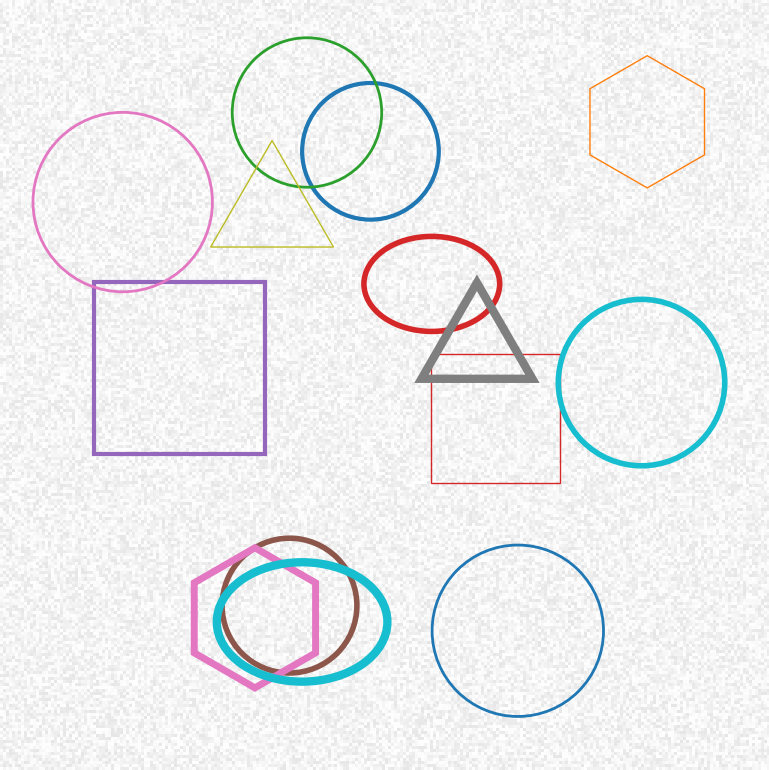[{"shape": "circle", "thickness": 1.5, "radius": 0.44, "center": [0.481, 0.803]}, {"shape": "circle", "thickness": 1, "radius": 0.56, "center": [0.672, 0.181]}, {"shape": "hexagon", "thickness": 0.5, "radius": 0.43, "center": [0.841, 0.842]}, {"shape": "circle", "thickness": 1, "radius": 0.49, "center": [0.399, 0.854]}, {"shape": "oval", "thickness": 2, "radius": 0.44, "center": [0.561, 0.631]}, {"shape": "square", "thickness": 0.5, "radius": 0.42, "center": [0.643, 0.457]}, {"shape": "square", "thickness": 1.5, "radius": 0.56, "center": [0.233, 0.522]}, {"shape": "circle", "thickness": 2, "radius": 0.44, "center": [0.376, 0.214]}, {"shape": "hexagon", "thickness": 2.5, "radius": 0.45, "center": [0.331, 0.198]}, {"shape": "circle", "thickness": 1, "radius": 0.58, "center": [0.159, 0.738]}, {"shape": "triangle", "thickness": 3, "radius": 0.42, "center": [0.619, 0.55]}, {"shape": "triangle", "thickness": 0.5, "radius": 0.46, "center": [0.353, 0.725]}, {"shape": "oval", "thickness": 3, "radius": 0.55, "center": [0.392, 0.192]}, {"shape": "circle", "thickness": 2, "radius": 0.54, "center": [0.833, 0.503]}]